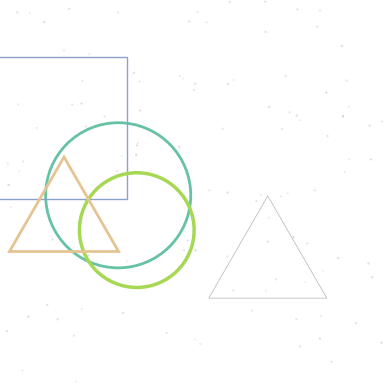[{"shape": "circle", "thickness": 2, "radius": 0.94, "center": [0.307, 0.493]}, {"shape": "square", "thickness": 1, "radius": 0.92, "center": [0.144, 0.667]}, {"shape": "circle", "thickness": 2.5, "radius": 0.74, "center": [0.355, 0.402]}, {"shape": "triangle", "thickness": 2, "radius": 0.82, "center": [0.166, 0.429]}, {"shape": "triangle", "thickness": 0.5, "radius": 0.88, "center": [0.696, 0.314]}]